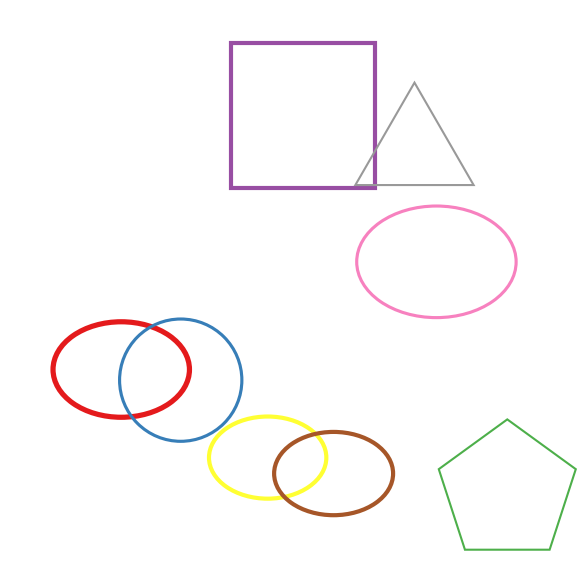[{"shape": "oval", "thickness": 2.5, "radius": 0.59, "center": [0.21, 0.359]}, {"shape": "circle", "thickness": 1.5, "radius": 0.53, "center": [0.313, 0.341]}, {"shape": "pentagon", "thickness": 1, "radius": 0.62, "center": [0.878, 0.148]}, {"shape": "square", "thickness": 2, "radius": 0.63, "center": [0.524, 0.799]}, {"shape": "oval", "thickness": 2, "radius": 0.51, "center": [0.463, 0.207]}, {"shape": "oval", "thickness": 2, "radius": 0.52, "center": [0.578, 0.179]}, {"shape": "oval", "thickness": 1.5, "radius": 0.69, "center": [0.756, 0.546]}, {"shape": "triangle", "thickness": 1, "radius": 0.59, "center": [0.718, 0.738]}]